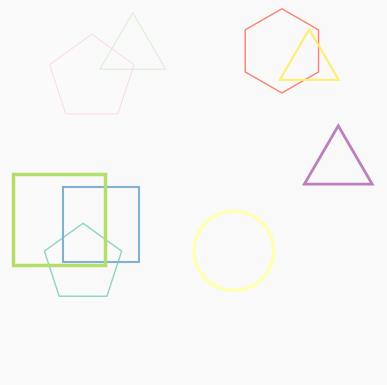[{"shape": "pentagon", "thickness": 1, "radius": 0.52, "center": [0.214, 0.315]}, {"shape": "circle", "thickness": 2.5, "radius": 0.51, "center": [0.603, 0.348]}, {"shape": "hexagon", "thickness": 1, "radius": 0.55, "center": [0.727, 0.868]}, {"shape": "square", "thickness": 1.5, "radius": 0.49, "center": [0.26, 0.416]}, {"shape": "square", "thickness": 2.5, "radius": 0.59, "center": [0.152, 0.43]}, {"shape": "pentagon", "thickness": 0.5, "radius": 0.57, "center": [0.237, 0.797]}, {"shape": "triangle", "thickness": 2, "radius": 0.51, "center": [0.873, 0.572]}, {"shape": "triangle", "thickness": 0.5, "radius": 0.49, "center": [0.343, 0.869]}, {"shape": "triangle", "thickness": 1.5, "radius": 0.44, "center": [0.798, 0.836]}]